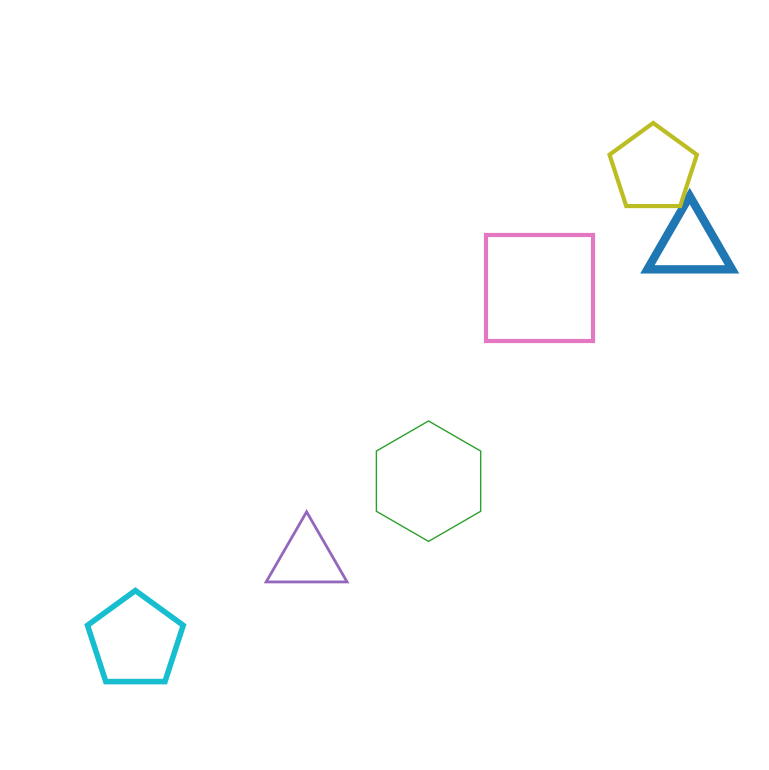[{"shape": "triangle", "thickness": 3, "radius": 0.32, "center": [0.896, 0.682]}, {"shape": "hexagon", "thickness": 0.5, "radius": 0.39, "center": [0.557, 0.375]}, {"shape": "triangle", "thickness": 1, "radius": 0.3, "center": [0.398, 0.275]}, {"shape": "square", "thickness": 1.5, "radius": 0.35, "center": [0.7, 0.626]}, {"shape": "pentagon", "thickness": 1.5, "radius": 0.3, "center": [0.848, 0.781]}, {"shape": "pentagon", "thickness": 2, "radius": 0.33, "center": [0.176, 0.168]}]